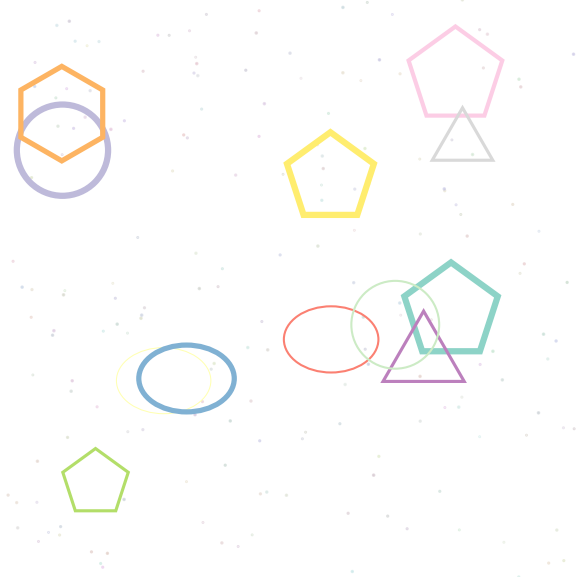[{"shape": "pentagon", "thickness": 3, "radius": 0.43, "center": [0.781, 0.46]}, {"shape": "oval", "thickness": 0.5, "radius": 0.41, "center": [0.283, 0.34]}, {"shape": "circle", "thickness": 3, "radius": 0.4, "center": [0.108, 0.739]}, {"shape": "oval", "thickness": 1, "radius": 0.41, "center": [0.573, 0.411]}, {"shape": "oval", "thickness": 2.5, "radius": 0.41, "center": [0.323, 0.344]}, {"shape": "hexagon", "thickness": 2.5, "radius": 0.41, "center": [0.107, 0.802]}, {"shape": "pentagon", "thickness": 1.5, "radius": 0.3, "center": [0.165, 0.163]}, {"shape": "pentagon", "thickness": 2, "radius": 0.43, "center": [0.789, 0.868]}, {"shape": "triangle", "thickness": 1.5, "radius": 0.3, "center": [0.801, 0.752]}, {"shape": "triangle", "thickness": 1.5, "radius": 0.41, "center": [0.734, 0.379]}, {"shape": "circle", "thickness": 1, "radius": 0.38, "center": [0.684, 0.437]}, {"shape": "pentagon", "thickness": 3, "radius": 0.4, "center": [0.572, 0.691]}]